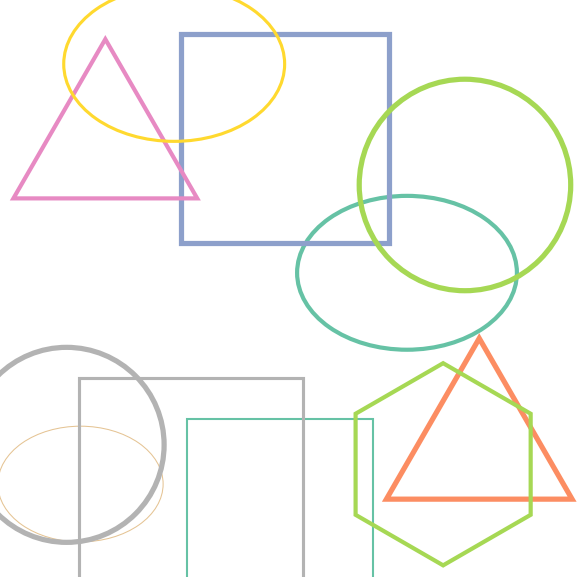[{"shape": "oval", "thickness": 2, "radius": 0.95, "center": [0.705, 0.527]}, {"shape": "square", "thickness": 1, "radius": 0.8, "center": [0.484, 0.112]}, {"shape": "triangle", "thickness": 2.5, "radius": 0.93, "center": [0.83, 0.228]}, {"shape": "square", "thickness": 2.5, "radius": 0.9, "center": [0.493, 0.759]}, {"shape": "triangle", "thickness": 2, "radius": 0.92, "center": [0.182, 0.747]}, {"shape": "hexagon", "thickness": 2, "radius": 0.88, "center": [0.767, 0.195]}, {"shape": "circle", "thickness": 2.5, "radius": 0.92, "center": [0.805, 0.679]}, {"shape": "oval", "thickness": 1.5, "radius": 0.96, "center": [0.302, 0.888]}, {"shape": "oval", "thickness": 0.5, "radius": 0.72, "center": [0.139, 0.161]}, {"shape": "circle", "thickness": 2.5, "radius": 0.84, "center": [0.115, 0.229]}, {"shape": "square", "thickness": 1.5, "radius": 0.97, "center": [0.331, 0.151]}]